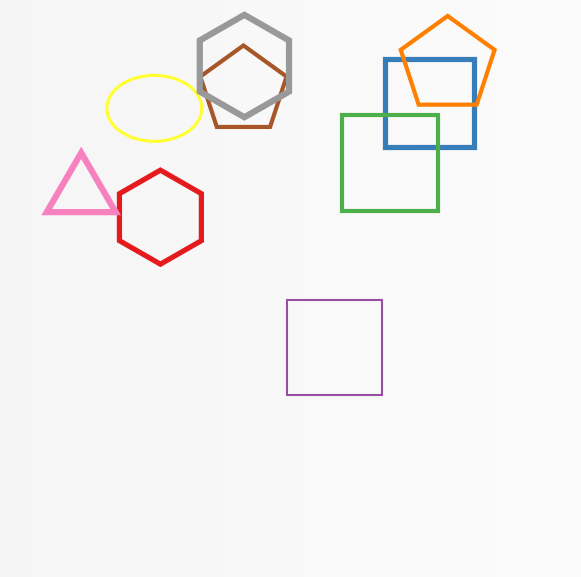[{"shape": "hexagon", "thickness": 2.5, "radius": 0.41, "center": [0.276, 0.623]}, {"shape": "square", "thickness": 2.5, "radius": 0.38, "center": [0.739, 0.821]}, {"shape": "square", "thickness": 2, "radius": 0.41, "center": [0.671, 0.717]}, {"shape": "square", "thickness": 1, "radius": 0.41, "center": [0.575, 0.398]}, {"shape": "pentagon", "thickness": 2, "radius": 0.42, "center": [0.77, 0.887]}, {"shape": "oval", "thickness": 1.5, "radius": 0.41, "center": [0.265, 0.812]}, {"shape": "pentagon", "thickness": 2, "radius": 0.39, "center": [0.419, 0.842]}, {"shape": "triangle", "thickness": 3, "radius": 0.34, "center": [0.14, 0.666]}, {"shape": "hexagon", "thickness": 3, "radius": 0.44, "center": [0.42, 0.885]}]